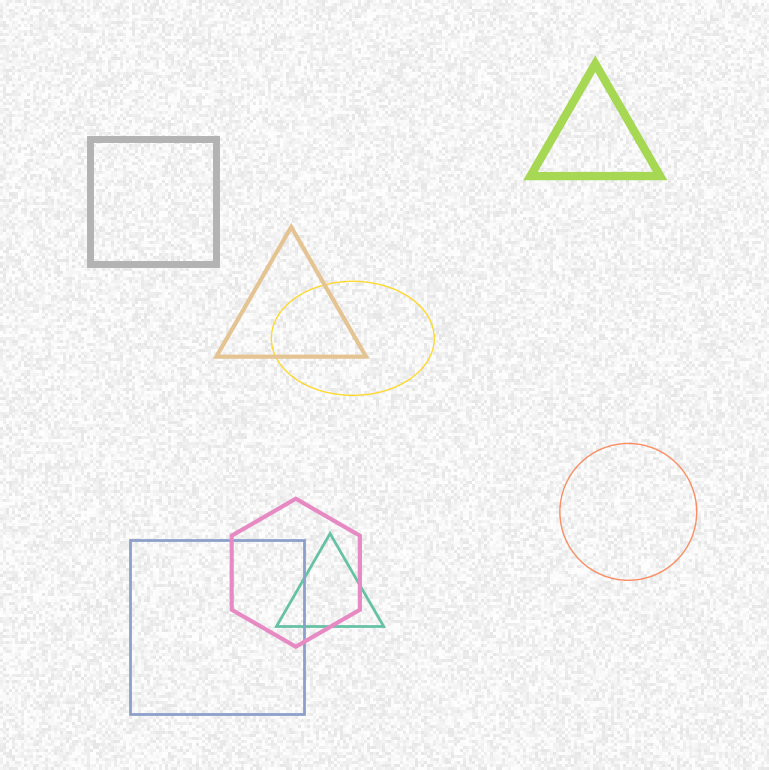[{"shape": "triangle", "thickness": 1, "radius": 0.4, "center": [0.429, 0.227]}, {"shape": "circle", "thickness": 0.5, "radius": 0.44, "center": [0.816, 0.335]}, {"shape": "square", "thickness": 1, "radius": 0.56, "center": [0.281, 0.186]}, {"shape": "hexagon", "thickness": 1.5, "radius": 0.48, "center": [0.384, 0.256]}, {"shape": "triangle", "thickness": 3, "radius": 0.49, "center": [0.773, 0.82]}, {"shape": "oval", "thickness": 0.5, "radius": 0.53, "center": [0.458, 0.561]}, {"shape": "triangle", "thickness": 1.5, "radius": 0.56, "center": [0.378, 0.593]}, {"shape": "square", "thickness": 2.5, "radius": 0.41, "center": [0.198, 0.738]}]